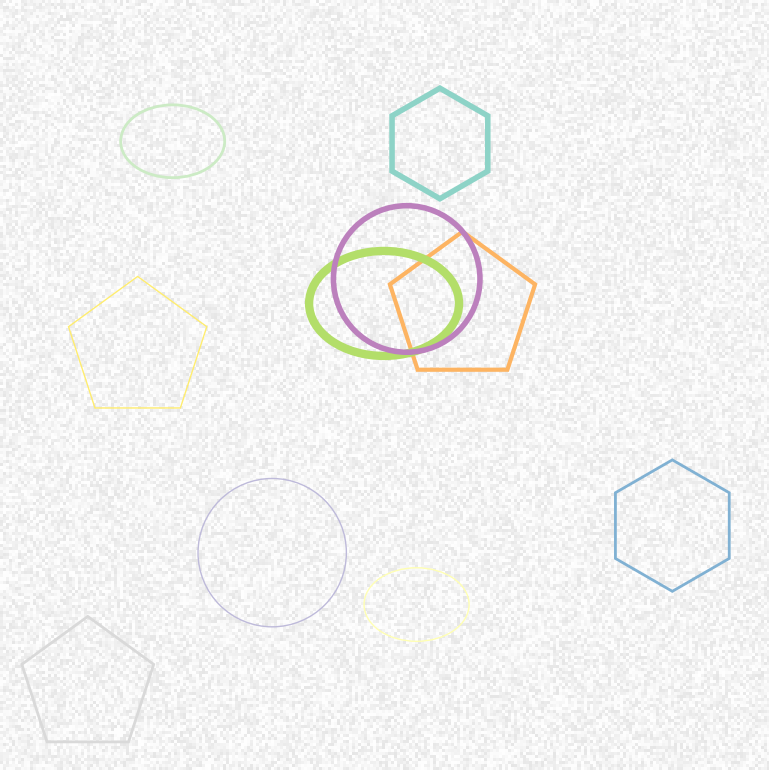[{"shape": "hexagon", "thickness": 2, "radius": 0.36, "center": [0.571, 0.814]}, {"shape": "oval", "thickness": 0.5, "radius": 0.34, "center": [0.541, 0.215]}, {"shape": "circle", "thickness": 0.5, "radius": 0.48, "center": [0.354, 0.282]}, {"shape": "hexagon", "thickness": 1, "radius": 0.43, "center": [0.873, 0.317]}, {"shape": "pentagon", "thickness": 1.5, "radius": 0.5, "center": [0.601, 0.6]}, {"shape": "oval", "thickness": 3, "radius": 0.49, "center": [0.499, 0.606]}, {"shape": "pentagon", "thickness": 1, "radius": 0.45, "center": [0.114, 0.109]}, {"shape": "circle", "thickness": 2, "radius": 0.48, "center": [0.528, 0.638]}, {"shape": "oval", "thickness": 1, "radius": 0.34, "center": [0.224, 0.817]}, {"shape": "pentagon", "thickness": 0.5, "radius": 0.47, "center": [0.179, 0.547]}]